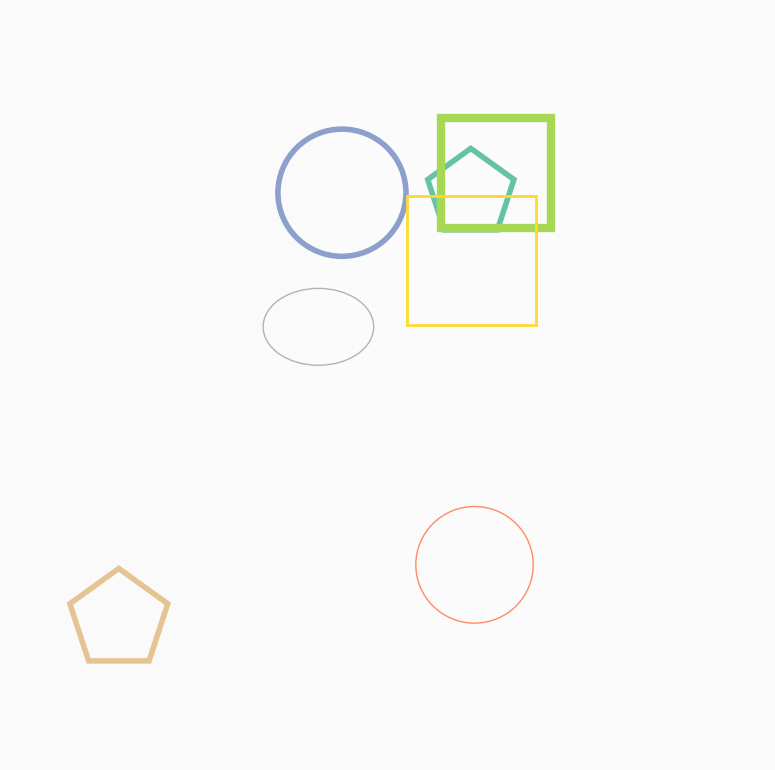[{"shape": "pentagon", "thickness": 2, "radius": 0.29, "center": [0.608, 0.749]}, {"shape": "circle", "thickness": 0.5, "radius": 0.38, "center": [0.612, 0.266]}, {"shape": "circle", "thickness": 2, "radius": 0.41, "center": [0.441, 0.75]}, {"shape": "square", "thickness": 3, "radius": 0.36, "center": [0.64, 0.776]}, {"shape": "square", "thickness": 1, "radius": 0.42, "center": [0.608, 0.662]}, {"shape": "pentagon", "thickness": 2, "radius": 0.33, "center": [0.153, 0.195]}, {"shape": "oval", "thickness": 0.5, "radius": 0.36, "center": [0.411, 0.576]}]